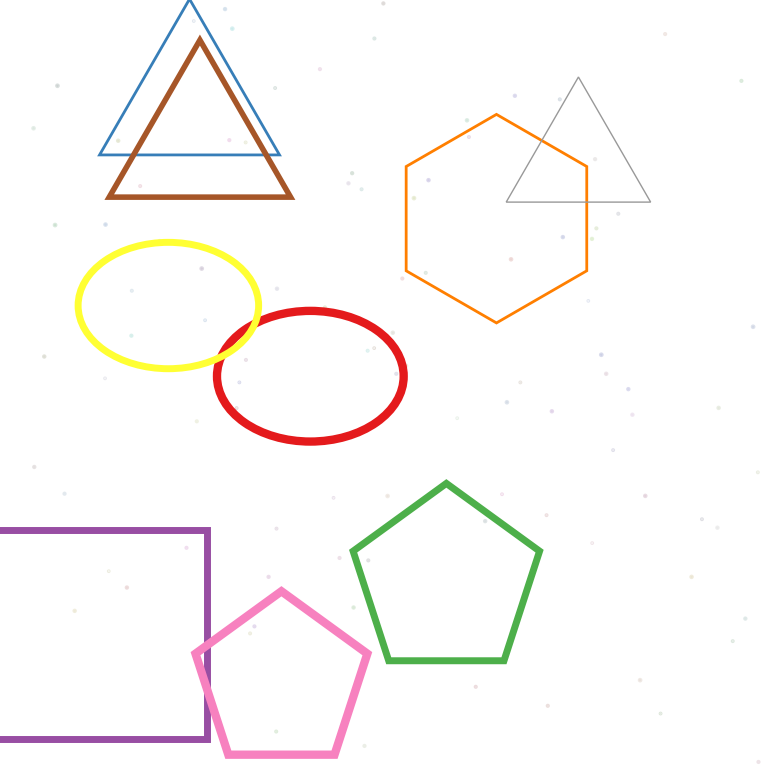[{"shape": "oval", "thickness": 3, "radius": 0.61, "center": [0.403, 0.511]}, {"shape": "triangle", "thickness": 1, "radius": 0.67, "center": [0.246, 0.866]}, {"shape": "pentagon", "thickness": 2.5, "radius": 0.64, "center": [0.58, 0.245]}, {"shape": "square", "thickness": 2.5, "radius": 0.68, "center": [0.133, 0.176]}, {"shape": "hexagon", "thickness": 1, "radius": 0.68, "center": [0.645, 0.716]}, {"shape": "oval", "thickness": 2.5, "radius": 0.59, "center": [0.219, 0.603]}, {"shape": "triangle", "thickness": 2, "radius": 0.68, "center": [0.26, 0.812]}, {"shape": "pentagon", "thickness": 3, "radius": 0.59, "center": [0.365, 0.115]}, {"shape": "triangle", "thickness": 0.5, "radius": 0.54, "center": [0.751, 0.792]}]